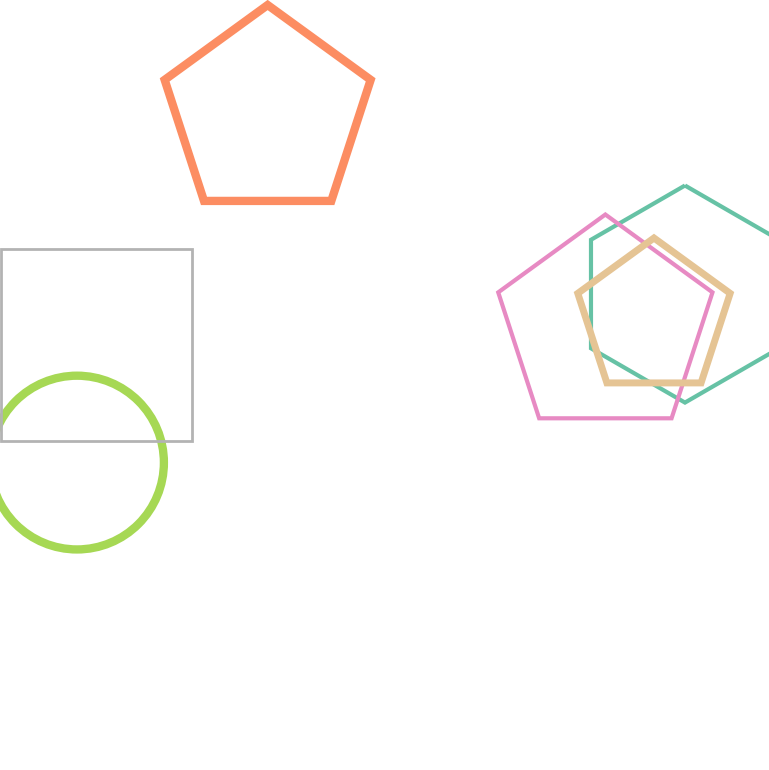[{"shape": "hexagon", "thickness": 1.5, "radius": 0.7, "center": [0.89, 0.618]}, {"shape": "pentagon", "thickness": 3, "radius": 0.7, "center": [0.348, 0.853]}, {"shape": "pentagon", "thickness": 1.5, "radius": 0.73, "center": [0.786, 0.575]}, {"shape": "circle", "thickness": 3, "radius": 0.56, "center": [0.1, 0.399]}, {"shape": "pentagon", "thickness": 2.5, "radius": 0.52, "center": [0.849, 0.587]}, {"shape": "square", "thickness": 1, "radius": 0.62, "center": [0.126, 0.552]}]